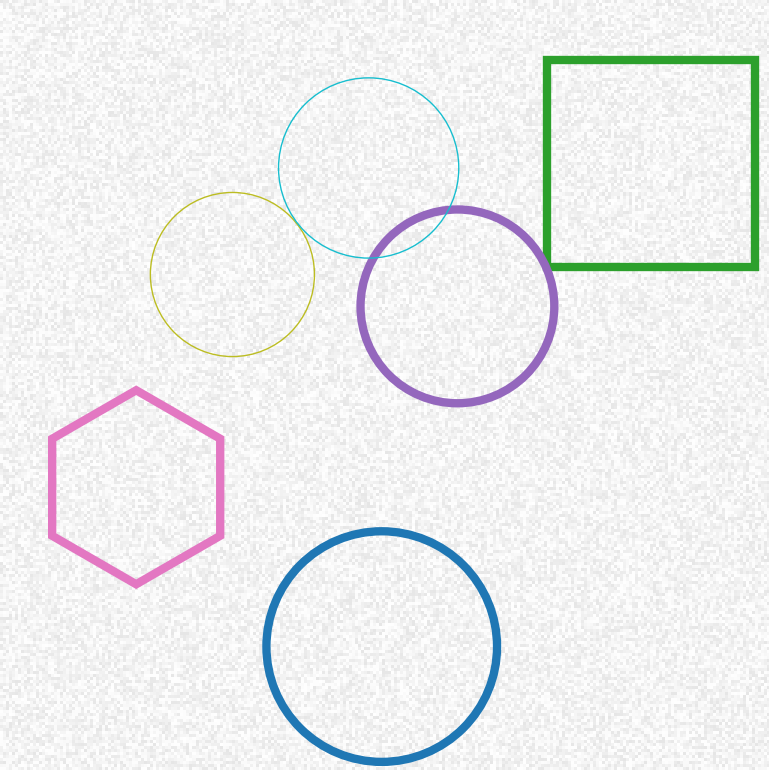[{"shape": "circle", "thickness": 3, "radius": 0.75, "center": [0.496, 0.16]}, {"shape": "square", "thickness": 3, "radius": 0.67, "center": [0.846, 0.788]}, {"shape": "circle", "thickness": 3, "radius": 0.63, "center": [0.594, 0.602]}, {"shape": "hexagon", "thickness": 3, "radius": 0.63, "center": [0.177, 0.367]}, {"shape": "circle", "thickness": 0.5, "radius": 0.53, "center": [0.302, 0.643]}, {"shape": "circle", "thickness": 0.5, "radius": 0.59, "center": [0.479, 0.782]}]